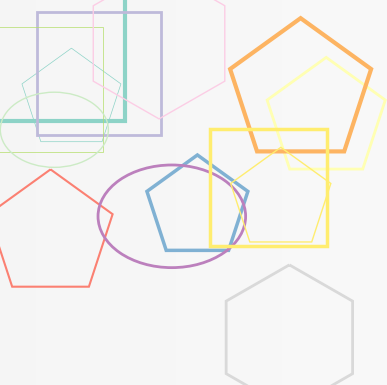[{"shape": "square", "thickness": 3, "radius": 0.85, "center": [0.153, 0.856]}, {"shape": "pentagon", "thickness": 0.5, "radius": 0.67, "center": [0.184, 0.741]}, {"shape": "pentagon", "thickness": 2, "radius": 0.8, "center": [0.842, 0.691]}, {"shape": "square", "thickness": 2, "radius": 0.8, "center": [0.257, 0.808]}, {"shape": "pentagon", "thickness": 1.5, "radius": 0.84, "center": [0.13, 0.392]}, {"shape": "pentagon", "thickness": 2.5, "radius": 0.68, "center": [0.509, 0.461]}, {"shape": "pentagon", "thickness": 3, "radius": 0.96, "center": [0.776, 0.762]}, {"shape": "square", "thickness": 0.5, "radius": 0.81, "center": [0.105, 0.768]}, {"shape": "hexagon", "thickness": 1, "radius": 0.98, "center": [0.41, 0.887]}, {"shape": "hexagon", "thickness": 2, "radius": 0.94, "center": [0.747, 0.124]}, {"shape": "oval", "thickness": 2, "radius": 0.95, "center": [0.443, 0.438]}, {"shape": "oval", "thickness": 1, "radius": 0.7, "center": [0.14, 0.663]}, {"shape": "square", "thickness": 2.5, "radius": 0.76, "center": [0.692, 0.512]}, {"shape": "pentagon", "thickness": 1, "radius": 0.68, "center": [0.725, 0.481]}]